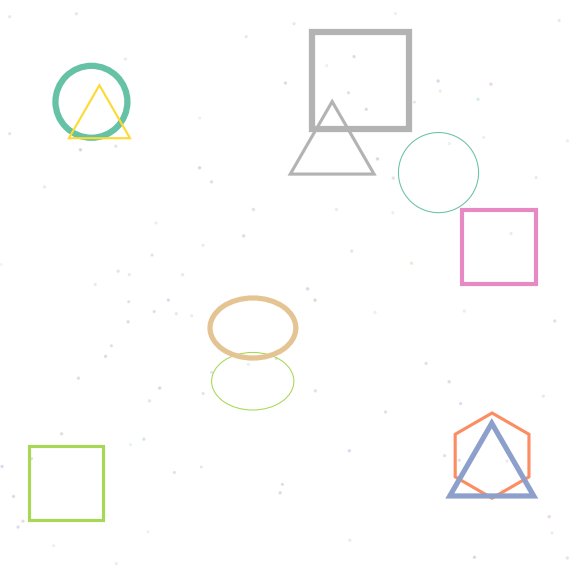[{"shape": "circle", "thickness": 0.5, "radius": 0.35, "center": [0.759, 0.7]}, {"shape": "circle", "thickness": 3, "radius": 0.31, "center": [0.158, 0.823]}, {"shape": "hexagon", "thickness": 1.5, "radius": 0.37, "center": [0.852, 0.21]}, {"shape": "triangle", "thickness": 2.5, "radius": 0.42, "center": [0.852, 0.182]}, {"shape": "square", "thickness": 2, "radius": 0.32, "center": [0.864, 0.572]}, {"shape": "oval", "thickness": 0.5, "radius": 0.36, "center": [0.438, 0.339]}, {"shape": "square", "thickness": 1.5, "radius": 0.32, "center": [0.115, 0.163]}, {"shape": "triangle", "thickness": 1, "radius": 0.31, "center": [0.172, 0.79]}, {"shape": "oval", "thickness": 2.5, "radius": 0.37, "center": [0.438, 0.431]}, {"shape": "square", "thickness": 3, "radius": 0.42, "center": [0.624, 0.859]}, {"shape": "triangle", "thickness": 1.5, "radius": 0.42, "center": [0.575, 0.74]}]